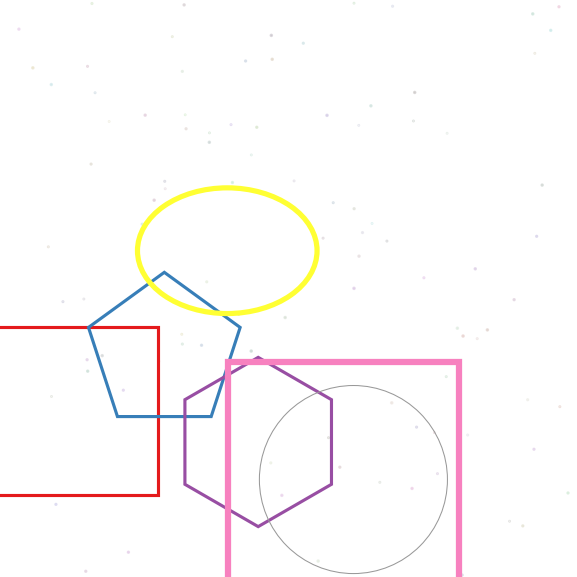[{"shape": "square", "thickness": 1.5, "radius": 0.73, "center": [0.128, 0.288]}, {"shape": "pentagon", "thickness": 1.5, "radius": 0.69, "center": [0.285, 0.389]}, {"shape": "hexagon", "thickness": 1.5, "radius": 0.73, "center": [0.447, 0.234]}, {"shape": "oval", "thickness": 2.5, "radius": 0.78, "center": [0.394, 0.565]}, {"shape": "square", "thickness": 3, "radius": 1.0, "center": [0.595, 0.173]}, {"shape": "circle", "thickness": 0.5, "radius": 0.81, "center": [0.612, 0.169]}]